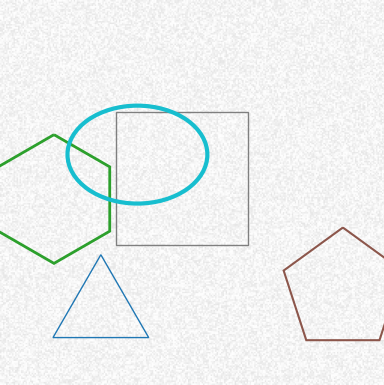[{"shape": "triangle", "thickness": 1, "radius": 0.72, "center": [0.262, 0.195]}, {"shape": "hexagon", "thickness": 2, "radius": 0.84, "center": [0.14, 0.483]}, {"shape": "pentagon", "thickness": 1.5, "radius": 0.81, "center": [0.891, 0.247]}, {"shape": "square", "thickness": 1, "radius": 0.86, "center": [0.473, 0.536]}, {"shape": "oval", "thickness": 3, "radius": 0.91, "center": [0.357, 0.598]}]